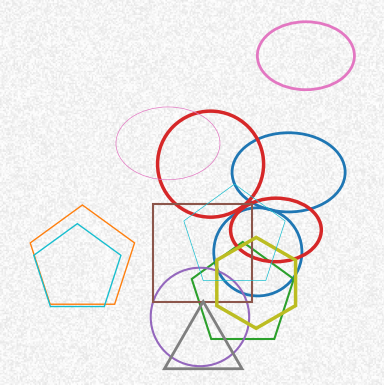[{"shape": "oval", "thickness": 2, "radius": 0.73, "center": [0.75, 0.552]}, {"shape": "circle", "thickness": 2, "radius": 0.57, "center": [0.67, 0.346]}, {"shape": "pentagon", "thickness": 1, "radius": 0.71, "center": [0.214, 0.325]}, {"shape": "pentagon", "thickness": 1.5, "radius": 0.7, "center": [0.631, 0.232]}, {"shape": "oval", "thickness": 2.5, "radius": 0.59, "center": [0.717, 0.403]}, {"shape": "circle", "thickness": 2.5, "radius": 0.69, "center": [0.547, 0.574]}, {"shape": "circle", "thickness": 1.5, "radius": 0.64, "center": [0.519, 0.177]}, {"shape": "square", "thickness": 1.5, "radius": 0.64, "center": [0.526, 0.343]}, {"shape": "oval", "thickness": 2, "radius": 0.63, "center": [0.795, 0.855]}, {"shape": "oval", "thickness": 0.5, "radius": 0.68, "center": [0.436, 0.628]}, {"shape": "triangle", "thickness": 2, "radius": 0.58, "center": [0.528, 0.1]}, {"shape": "hexagon", "thickness": 2.5, "radius": 0.59, "center": [0.665, 0.265]}, {"shape": "pentagon", "thickness": 0.5, "radius": 0.69, "center": [0.609, 0.383]}, {"shape": "pentagon", "thickness": 1, "radius": 0.59, "center": [0.201, 0.3]}]